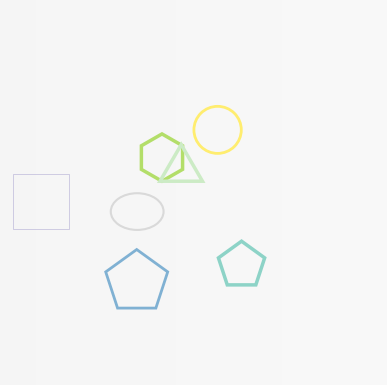[{"shape": "pentagon", "thickness": 2.5, "radius": 0.31, "center": [0.623, 0.311]}, {"shape": "square", "thickness": 0.5, "radius": 0.36, "center": [0.107, 0.476]}, {"shape": "pentagon", "thickness": 2, "radius": 0.42, "center": [0.353, 0.268]}, {"shape": "hexagon", "thickness": 2.5, "radius": 0.31, "center": [0.418, 0.591]}, {"shape": "oval", "thickness": 1.5, "radius": 0.34, "center": [0.354, 0.45]}, {"shape": "triangle", "thickness": 2.5, "radius": 0.32, "center": [0.468, 0.561]}, {"shape": "circle", "thickness": 2, "radius": 0.31, "center": [0.562, 0.663]}]